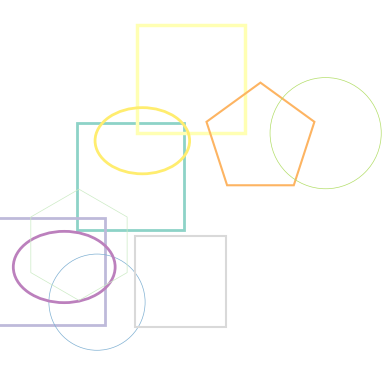[{"shape": "square", "thickness": 2, "radius": 0.7, "center": [0.34, 0.541]}, {"shape": "square", "thickness": 2.5, "radius": 0.7, "center": [0.496, 0.794]}, {"shape": "square", "thickness": 2, "radius": 0.69, "center": [0.136, 0.295]}, {"shape": "circle", "thickness": 0.5, "radius": 0.62, "center": [0.252, 0.215]}, {"shape": "pentagon", "thickness": 1.5, "radius": 0.74, "center": [0.676, 0.638]}, {"shape": "circle", "thickness": 0.5, "radius": 0.72, "center": [0.846, 0.654]}, {"shape": "square", "thickness": 1.5, "radius": 0.59, "center": [0.469, 0.268]}, {"shape": "oval", "thickness": 2, "radius": 0.66, "center": [0.167, 0.306]}, {"shape": "hexagon", "thickness": 0.5, "radius": 0.72, "center": [0.205, 0.364]}, {"shape": "oval", "thickness": 2, "radius": 0.61, "center": [0.37, 0.634]}]